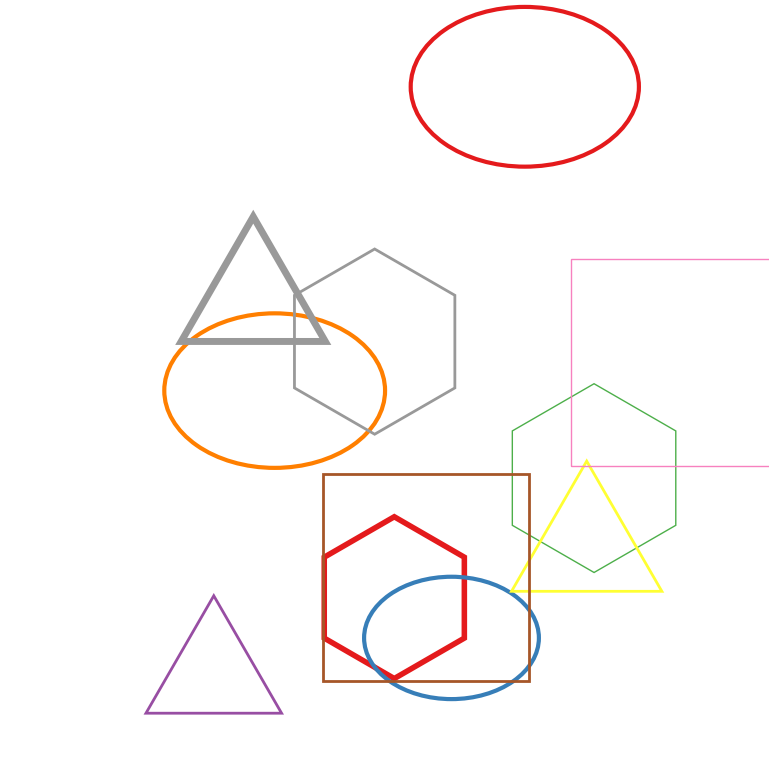[{"shape": "oval", "thickness": 1.5, "radius": 0.74, "center": [0.682, 0.887]}, {"shape": "hexagon", "thickness": 2, "radius": 0.53, "center": [0.512, 0.224]}, {"shape": "oval", "thickness": 1.5, "radius": 0.57, "center": [0.586, 0.172]}, {"shape": "hexagon", "thickness": 0.5, "radius": 0.61, "center": [0.772, 0.379]}, {"shape": "triangle", "thickness": 1, "radius": 0.51, "center": [0.278, 0.125]}, {"shape": "oval", "thickness": 1.5, "radius": 0.72, "center": [0.357, 0.493]}, {"shape": "triangle", "thickness": 1, "radius": 0.56, "center": [0.762, 0.288]}, {"shape": "square", "thickness": 1, "radius": 0.67, "center": [0.553, 0.25]}, {"shape": "square", "thickness": 0.5, "radius": 0.67, "center": [0.876, 0.529]}, {"shape": "hexagon", "thickness": 1, "radius": 0.6, "center": [0.487, 0.556]}, {"shape": "triangle", "thickness": 2.5, "radius": 0.54, "center": [0.329, 0.611]}]